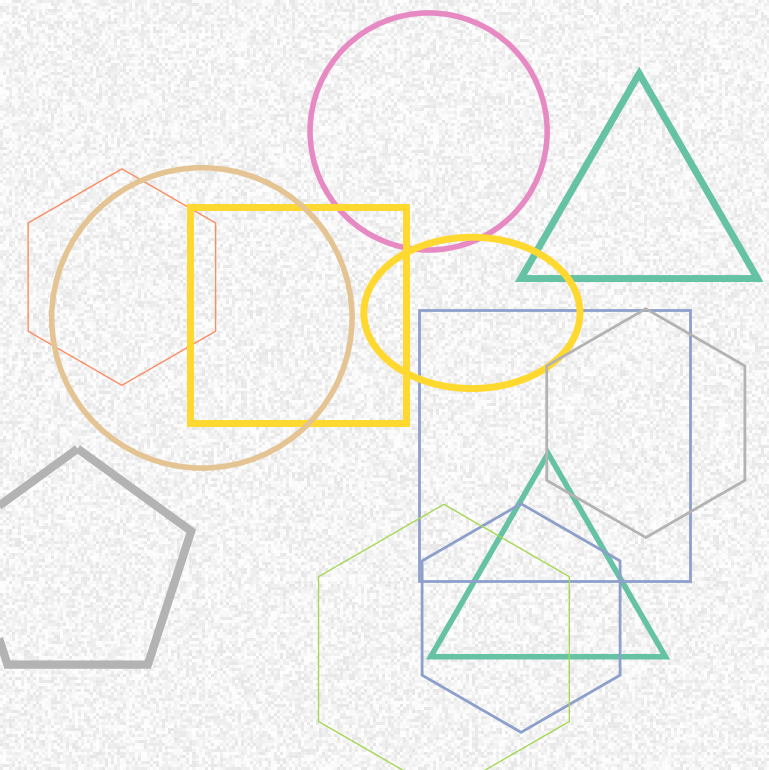[{"shape": "triangle", "thickness": 2, "radius": 0.88, "center": [0.712, 0.235]}, {"shape": "triangle", "thickness": 2.5, "radius": 0.89, "center": [0.83, 0.727]}, {"shape": "hexagon", "thickness": 0.5, "radius": 0.7, "center": [0.158, 0.64]}, {"shape": "square", "thickness": 1, "radius": 0.88, "center": [0.72, 0.421]}, {"shape": "hexagon", "thickness": 1, "radius": 0.74, "center": [0.677, 0.197]}, {"shape": "circle", "thickness": 2, "radius": 0.77, "center": [0.557, 0.829]}, {"shape": "hexagon", "thickness": 0.5, "radius": 0.94, "center": [0.577, 0.157]}, {"shape": "oval", "thickness": 2.5, "radius": 0.7, "center": [0.613, 0.594]}, {"shape": "square", "thickness": 2.5, "radius": 0.7, "center": [0.387, 0.591]}, {"shape": "circle", "thickness": 2, "radius": 0.98, "center": [0.262, 0.587]}, {"shape": "pentagon", "thickness": 3, "radius": 0.78, "center": [0.101, 0.262]}, {"shape": "hexagon", "thickness": 1, "radius": 0.74, "center": [0.839, 0.45]}]